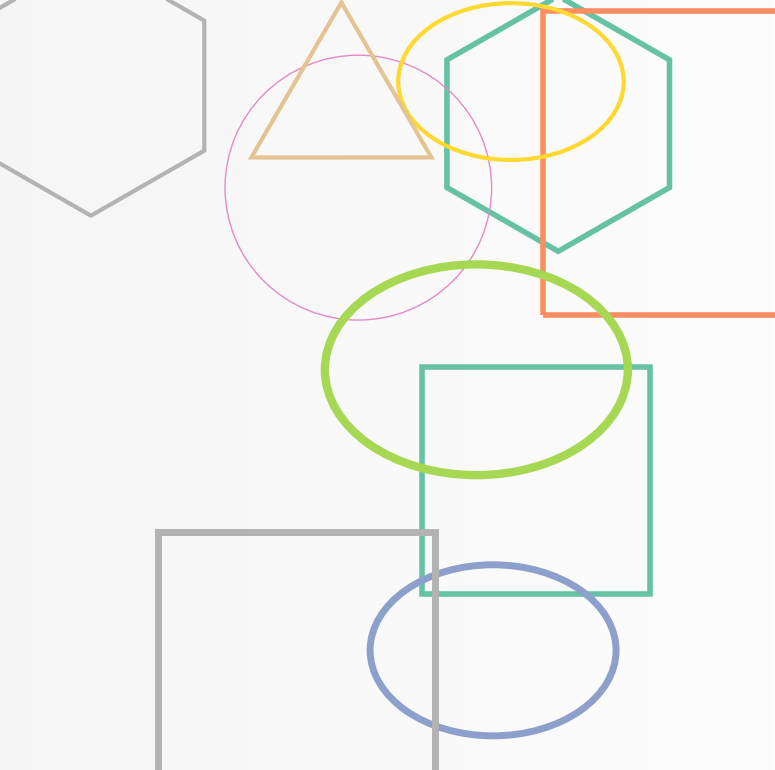[{"shape": "hexagon", "thickness": 2, "radius": 0.83, "center": [0.72, 0.839]}, {"shape": "square", "thickness": 2, "radius": 0.74, "center": [0.691, 0.376]}, {"shape": "square", "thickness": 2, "radius": 0.99, "center": [0.898, 0.788]}, {"shape": "oval", "thickness": 2.5, "radius": 0.79, "center": [0.636, 0.155]}, {"shape": "circle", "thickness": 0.5, "radius": 0.86, "center": [0.462, 0.756]}, {"shape": "oval", "thickness": 3, "radius": 0.98, "center": [0.615, 0.52]}, {"shape": "oval", "thickness": 1.5, "radius": 0.73, "center": [0.659, 0.894]}, {"shape": "triangle", "thickness": 1.5, "radius": 0.67, "center": [0.441, 0.863]}, {"shape": "square", "thickness": 2.5, "radius": 0.89, "center": [0.382, 0.131]}, {"shape": "hexagon", "thickness": 1.5, "radius": 0.84, "center": [0.117, 0.889]}]